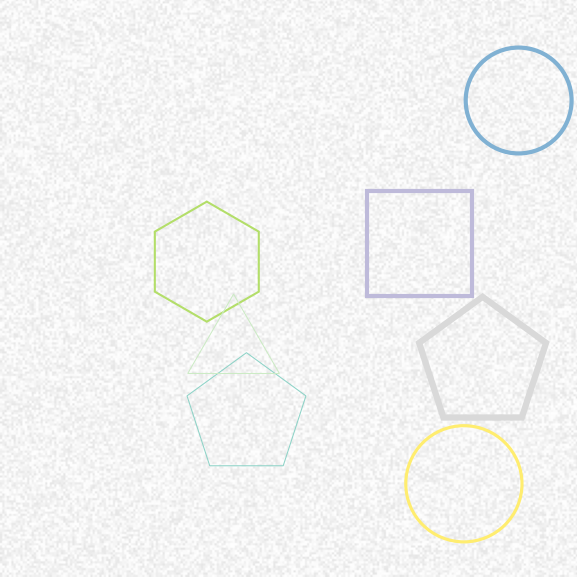[{"shape": "pentagon", "thickness": 0.5, "radius": 0.54, "center": [0.427, 0.28]}, {"shape": "square", "thickness": 2, "radius": 0.45, "center": [0.726, 0.577]}, {"shape": "circle", "thickness": 2, "radius": 0.46, "center": [0.898, 0.825]}, {"shape": "hexagon", "thickness": 1, "radius": 0.52, "center": [0.358, 0.546]}, {"shape": "pentagon", "thickness": 3, "radius": 0.58, "center": [0.836, 0.37]}, {"shape": "triangle", "thickness": 0.5, "radius": 0.46, "center": [0.404, 0.398]}, {"shape": "circle", "thickness": 1.5, "radius": 0.5, "center": [0.803, 0.161]}]